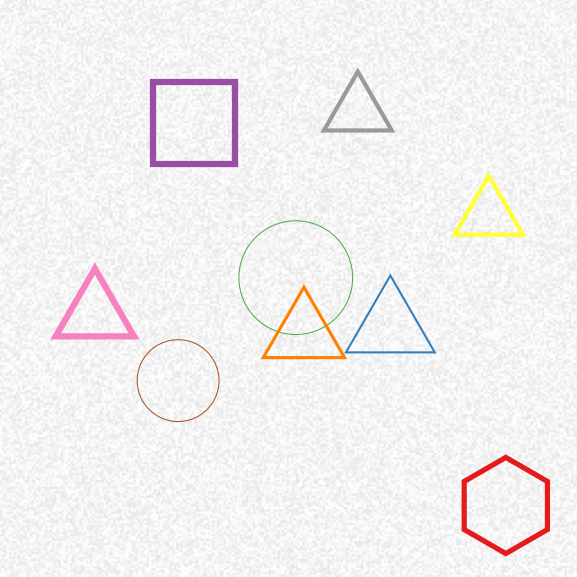[{"shape": "hexagon", "thickness": 2.5, "radius": 0.42, "center": [0.876, 0.124]}, {"shape": "triangle", "thickness": 1, "radius": 0.44, "center": [0.676, 0.433]}, {"shape": "circle", "thickness": 0.5, "radius": 0.49, "center": [0.512, 0.518]}, {"shape": "square", "thickness": 3, "radius": 0.35, "center": [0.335, 0.786]}, {"shape": "triangle", "thickness": 1.5, "radius": 0.41, "center": [0.526, 0.421]}, {"shape": "triangle", "thickness": 2, "radius": 0.34, "center": [0.846, 0.627]}, {"shape": "circle", "thickness": 0.5, "radius": 0.35, "center": [0.308, 0.34]}, {"shape": "triangle", "thickness": 3, "radius": 0.39, "center": [0.164, 0.456]}, {"shape": "triangle", "thickness": 2, "radius": 0.34, "center": [0.62, 0.807]}]